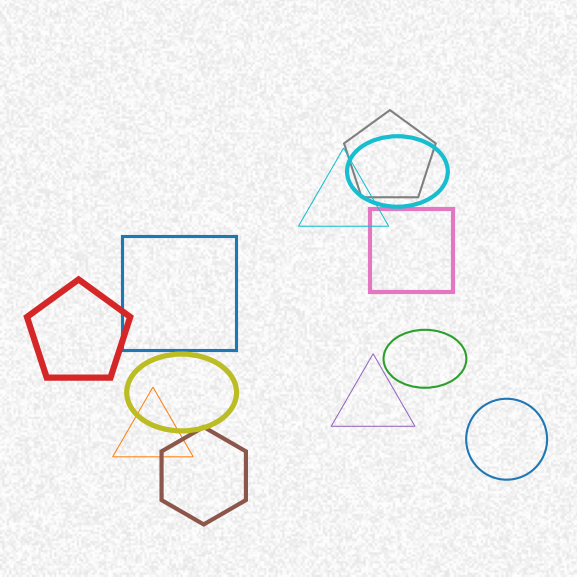[{"shape": "circle", "thickness": 1, "radius": 0.35, "center": [0.877, 0.239]}, {"shape": "square", "thickness": 1.5, "radius": 0.49, "center": [0.31, 0.492]}, {"shape": "triangle", "thickness": 0.5, "radius": 0.4, "center": [0.265, 0.248]}, {"shape": "oval", "thickness": 1, "radius": 0.36, "center": [0.736, 0.378]}, {"shape": "pentagon", "thickness": 3, "radius": 0.47, "center": [0.136, 0.421]}, {"shape": "triangle", "thickness": 0.5, "radius": 0.42, "center": [0.646, 0.303]}, {"shape": "hexagon", "thickness": 2, "radius": 0.42, "center": [0.353, 0.175]}, {"shape": "square", "thickness": 2, "radius": 0.36, "center": [0.712, 0.565]}, {"shape": "pentagon", "thickness": 1, "radius": 0.42, "center": [0.675, 0.725]}, {"shape": "oval", "thickness": 2.5, "radius": 0.48, "center": [0.315, 0.319]}, {"shape": "triangle", "thickness": 0.5, "radius": 0.45, "center": [0.595, 0.653]}, {"shape": "oval", "thickness": 2, "radius": 0.44, "center": [0.688, 0.702]}]